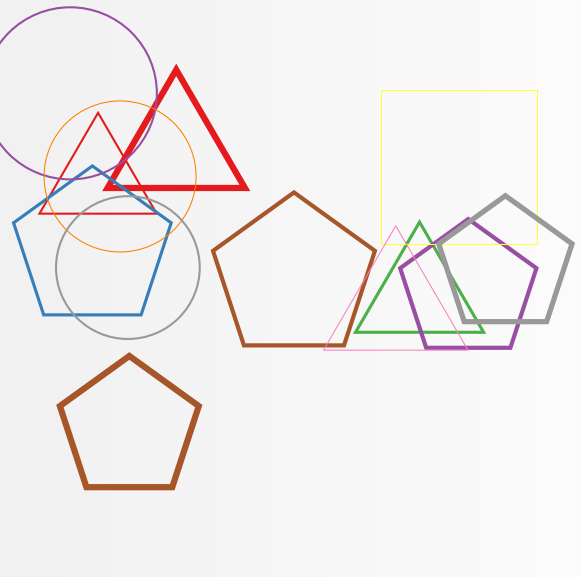[{"shape": "triangle", "thickness": 1, "radius": 0.58, "center": [0.169, 0.687]}, {"shape": "triangle", "thickness": 3, "radius": 0.68, "center": [0.303, 0.742]}, {"shape": "pentagon", "thickness": 1.5, "radius": 0.71, "center": [0.159, 0.569]}, {"shape": "triangle", "thickness": 1.5, "radius": 0.64, "center": [0.722, 0.487]}, {"shape": "circle", "thickness": 1, "radius": 0.74, "center": [0.121, 0.838]}, {"shape": "pentagon", "thickness": 2, "radius": 0.62, "center": [0.806, 0.497]}, {"shape": "circle", "thickness": 0.5, "radius": 0.65, "center": [0.207, 0.694]}, {"shape": "square", "thickness": 0.5, "radius": 0.67, "center": [0.79, 0.71]}, {"shape": "pentagon", "thickness": 3, "radius": 0.63, "center": [0.223, 0.257]}, {"shape": "pentagon", "thickness": 2, "radius": 0.73, "center": [0.506, 0.52]}, {"shape": "triangle", "thickness": 0.5, "radius": 0.72, "center": [0.681, 0.465]}, {"shape": "circle", "thickness": 1, "radius": 0.62, "center": [0.22, 0.536]}, {"shape": "pentagon", "thickness": 2.5, "radius": 0.6, "center": [0.87, 0.54]}]